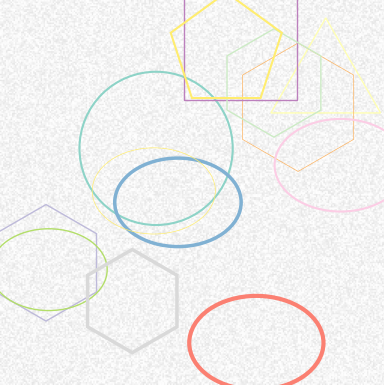[{"shape": "circle", "thickness": 1.5, "radius": 1.0, "center": [0.405, 0.615]}, {"shape": "triangle", "thickness": 1, "radius": 0.82, "center": [0.846, 0.789]}, {"shape": "hexagon", "thickness": 1, "radius": 0.76, "center": [0.12, 0.317]}, {"shape": "oval", "thickness": 3, "radius": 0.87, "center": [0.666, 0.109]}, {"shape": "oval", "thickness": 2.5, "radius": 0.82, "center": [0.462, 0.474]}, {"shape": "hexagon", "thickness": 0.5, "radius": 0.83, "center": [0.774, 0.722]}, {"shape": "oval", "thickness": 1, "radius": 0.76, "center": [0.127, 0.3]}, {"shape": "oval", "thickness": 1.5, "radius": 0.86, "center": [0.885, 0.571]}, {"shape": "hexagon", "thickness": 2.5, "radius": 0.67, "center": [0.344, 0.218]}, {"shape": "square", "thickness": 1, "radius": 0.74, "center": [0.624, 0.889]}, {"shape": "hexagon", "thickness": 1, "radius": 0.7, "center": [0.712, 0.785]}, {"shape": "oval", "thickness": 0.5, "radius": 0.8, "center": [0.399, 0.504]}, {"shape": "pentagon", "thickness": 1.5, "radius": 0.76, "center": [0.588, 0.868]}]